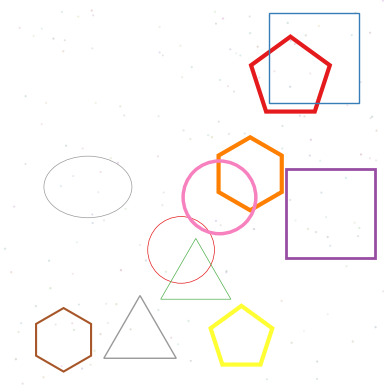[{"shape": "circle", "thickness": 0.5, "radius": 0.43, "center": [0.47, 0.351]}, {"shape": "pentagon", "thickness": 3, "radius": 0.54, "center": [0.754, 0.797]}, {"shape": "square", "thickness": 1, "radius": 0.59, "center": [0.816, 0.849]}, {"shape": "triangle", "thickness": 0.5, "radius": 0.53, "center": [0.509, 0.275]}, {"shape": "square", "thickness": 2, "radius": 0.58, "center": [0.858, 0.445]}, {"shape": "hexagon", "thickness": 3, "radius": 0.47, "center": [0.65, 0.549]}, {"shape": "pentagon", "thickness": 3, "radius": 0.42, "center": [0.627, 0.121]}, {"shape": "hexagon", "thickness": 1.5, "radius": 0.41, "center": [0.165, 0.117]}, {"shape": "circle", "thickness": 2.5, "radius": 0.47, "center": [0.57, 0.487]}, {"shape": "triangle", "thickness": 1, "radius": 0.54, "center": [0.364, 0.124]}, {"shape": "oval", "thickness": 0.5, "radius": 0.57, "center": [0.228, 0.514]}]